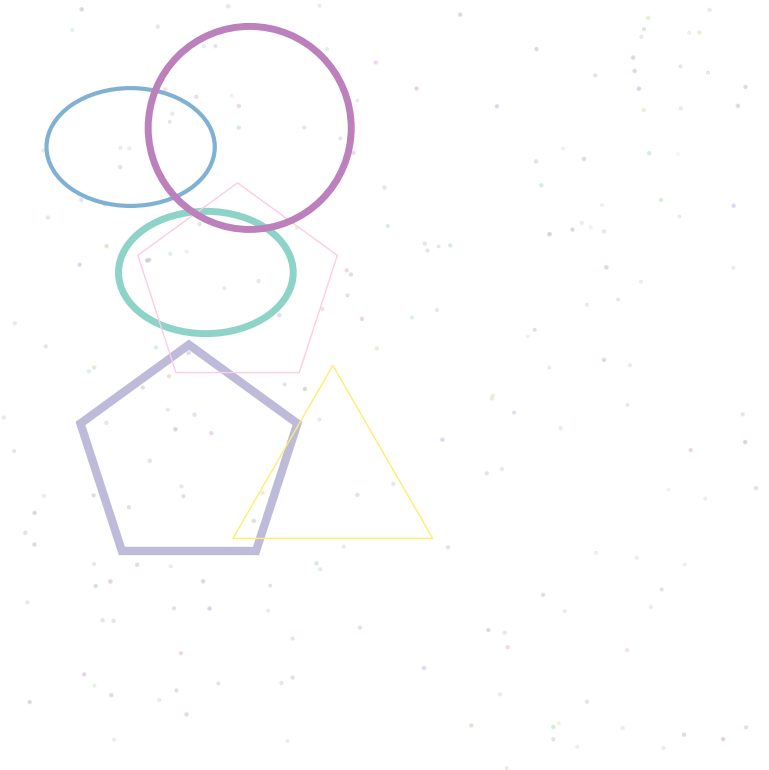[{"shape": "oval", "thickness": 2.5, "radius": 0.57, "center": [0.267, 0.646]}, {"shape": "pentagon", "thickness": 3, "radius": 0.74, "center": [0.245, 0.404]}, {"shape": "oval", "thickness": 1.5, "radius": 0.55, "center": [0.17, 0.809]}, {"shape": "pentagon", "thickness": 0.5, "radius": 0.68, "center": [0.309, 0.626]}, {"shape": "circle", "thickness": 2.5, "radius": 0.66, "center": [0.324, 0.834]}, {"shape": "triangle", "thickness": 0.5, "radius": 0.75, "center": [0.432, 0.376]}]